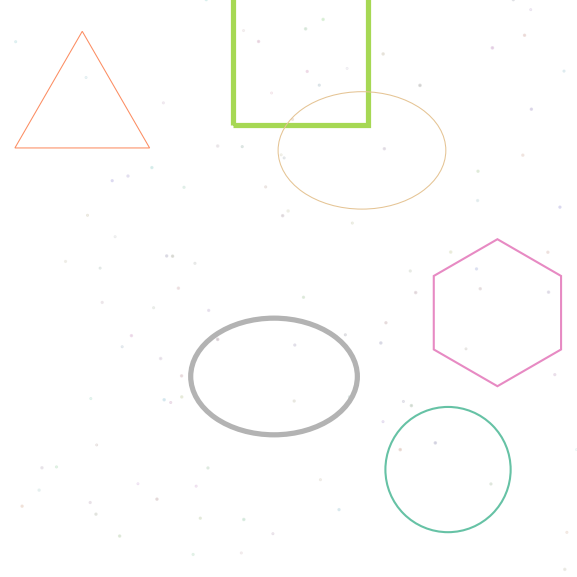[{"shape": "circle", "thickness": 1, "radius": 0.54, "center": [0.776, 0.186]}, {"shape": "triangle", "thickness": 0.5, "radius": 0.67, "center": [0.142, 0.81]}, {"shape": "hexagon", "thickness": 1, "radius": 0.64, "center": [0.861, 0.458]}, {"shape": "square", "thickness": 2.5, "radius": 0.58, "center": [0.52, 0.899]}, {"shape": "oval", "thickness": 0.5, "radius": 0.73, "center": [0.627, 0.739]}, {"shape": "oval", "thickness": 2.5, "radius": 0.72, "center": [0.475, 0.347]}]